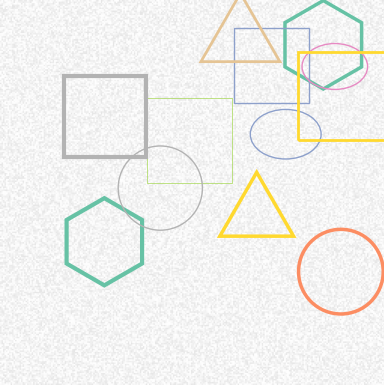[{"shape": "hexagon", "thickness": 2.5, "radius": 0.57, "center": [0.84, 0.884]}, {"shape": "hexagon", "thickness": 3, "radius": 0.57, "center": [0.271, 0.372]}, {"shape": "circle", "thickness": 2.5, "radius": 0.55, "center": [0.885, 0.294]}, {"shape": "oval", "thickness": 1, "radius": 0.46, "center": [0.742, 0.651]}, {"shape": "square", "thickness": 1, "radius": 0.49, "center": [0.705, 0.829]}, {"shape": "oval", "thickness": 1, "radius": 0.43, "center": [0.87, 0.827]}, {"shape": "square", "thickness": 0.5, "radius": 0.56, "center": [0.492, 0.635]}, {"shape": "square", "thickness": 2, "radius": 0.57, "center": [0.887, 0.75]}, {"shape": "triangle", "thickness": 2.5, "radius": 0.55, "center": [0.667, 0.442]}, {"shape": "triangle", "thickness": 2, "radius": 0.59, "center": [0.624, 0.899]}, {"shape": "square", "thickness": 3, "radius": 0.53, "center": [0.273, 0.698]}, {"shape": "circle", "thickness": 1, "radius": 0.55, "center": [0.416, 0.511]}]